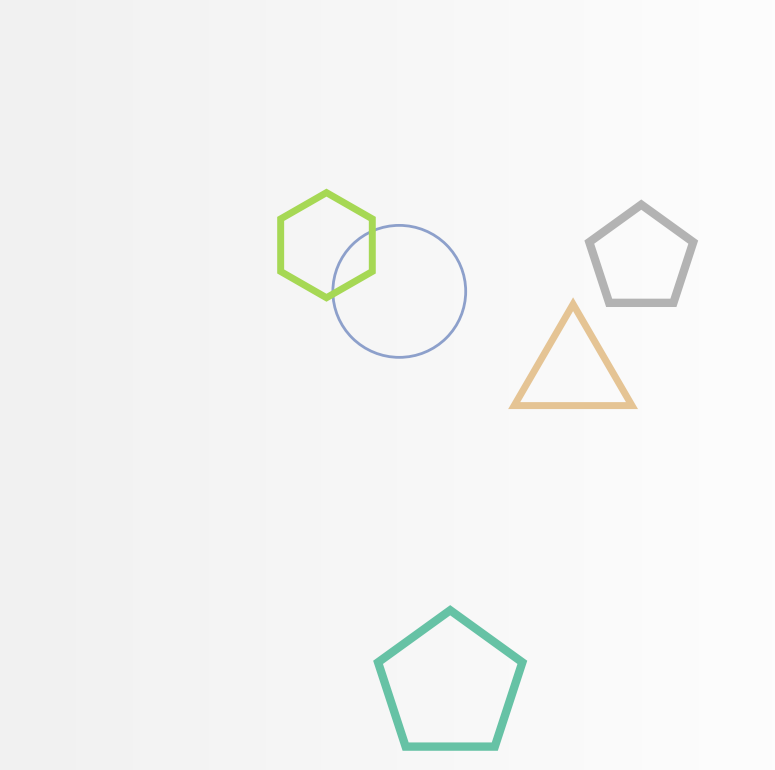[{"shape": "pentagon", "thickness": 3, "radius": 0.49, "center": [0.581, 0.11]}, {"shape": "circle", "thickness": 1, "radius": 0.43, "center": [0.515, 0.622]}, {"shape": "hexagon", "thickness": 2.5, "radius": 0.34, "center": [0.421, 0.682]}, {"shape": "triangle", "thickness": 2.5, "radius": 0.44, "center": [0.739, 0.517]}, {"shape": "pentagon", "thickness": 3, "radius": 0.35, "center": [0.827, 0.664]}]